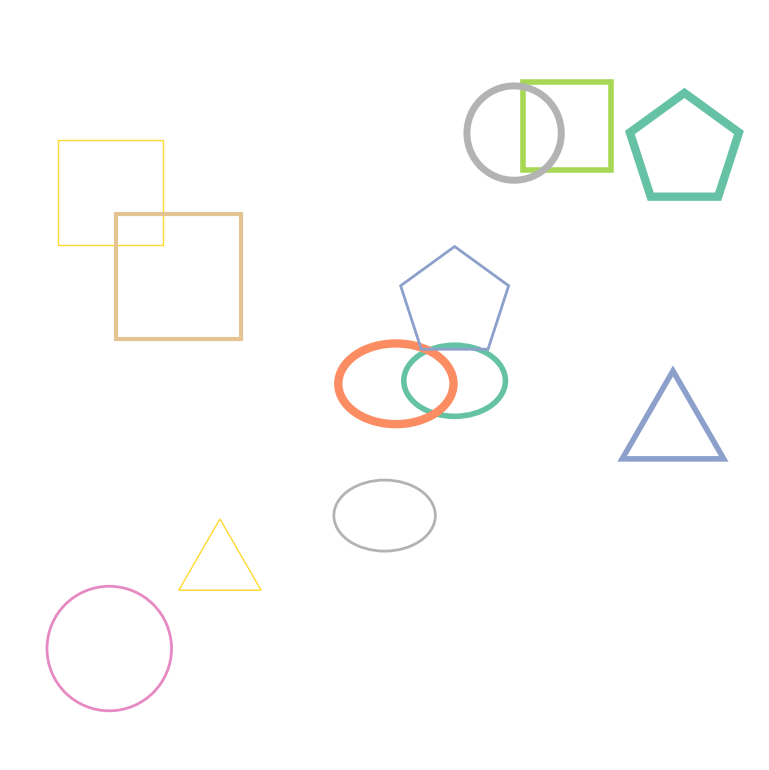[{"shape": "oval", "thickness": 2, "radius": 0.33, "center": [0.59, 0.505]}, {"shape": "pentagon", "thickness": 3, "radius": 0.37, "center": [0.889, 0.805]}, {"shape": "oval", "thickness": 3, "radius": 0.37, "center": [0.514, 0.502]}, {"shape": "pentagon", "thickness": 1, "radius": 0.37, "center": [0.59, 0.606]}, {"shape": "triangle", "thickness": 2, "radius": 0.38, "center": [0.874, 0.442]}, {"shape": "circle", "thickness": 1, "radius": 0.4, "center": [0.142, 0.158]}, {"shape": "square", "thickness": 2, "radius": 0.29, "center": [0.737, 0.836]}, {"shape": "triangle", "thickness": 0.5, "radius": 0.31, "center": [0.286, 0.264]}, {"shape": "square", "thickness": 0.5, "radius": 0.34, "center": [0.144, 0.75]}, {"shape": "square", "thickness": 1.5, "radius": 0.41, "center": [0.232, 0.641]}, {"shape": "oval", "thickness": 1, "radius": 0.33, "center": [0.499, 0.33]}, {"shape": "circle", "thickness": 2.5, "radius": 0.31, "center": [0.668, 0.827]}]